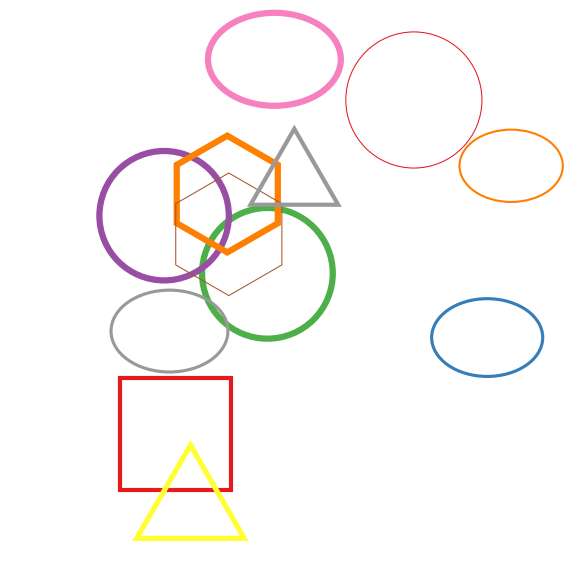[{"shape": "circle", "thickness": 0.5, "radius": 0.59, "center": [0.717, 0.826]}, {"shape": "square", "thickness": 2, "radius": 0.48, "center": [0.304, 0.247]}, {"shape": "oval", "thickness": 1.5, "radius": 0.48, "center": [0.844, 0.415]}, {"shape": "circle", "thickness": 3, "radius": 0.57, "center": [0.463, 0.526]}, {"shape": "circle", "thickness": 3, "radius": 0.56, "center": [0.284, 0.626]}, {"shape": "hexagon", "thickness": 3, "radius": 0.51, "center": [0.394, 0.663]}, {"shape": "oval", "thickness": 1, "radius": 0.45, "center": [0.885, 0.712]}, {"shape": "triangle", "thickness": 2.5, "radius": 0.54, "center": [0.33, 0.121]}, {"shape": "hexagon", "thickness": 0.5, "radius": 0.53, "center": [0.396, 0.593]}, {"shape": "oval", "thickness": 3, "radius": 0.58, "center": [0.475, 0.896]}, {"shape": "triangle", "thickness": 2, "radius": 0.44, "center": [0.51, 0.688]}, {"shape": "oval", "thickness": 1.5, "radius": 0.51, "center": [0.293, 0.426]}]